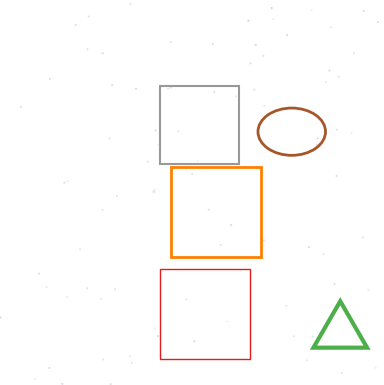[{"shape": "square", "thickness": 1, "radius": 0.59, "center": [0.532, 0.184]}, {"shape": "triangle", "thickness": 3, "radius": 0.4, "center": [0.884, 0.137]}, {"shape": "square", "thickness": 2, "radius": 0.59, "center": [0.562, 0.449]}, {"shape": "oval", "thickness": 2, "radius": 0.44, "center": [0.758, 0.658]}, {"shape": "square", "thickness": 1.5, "radius": 0.51, "center": [0.518, 0.675]}]